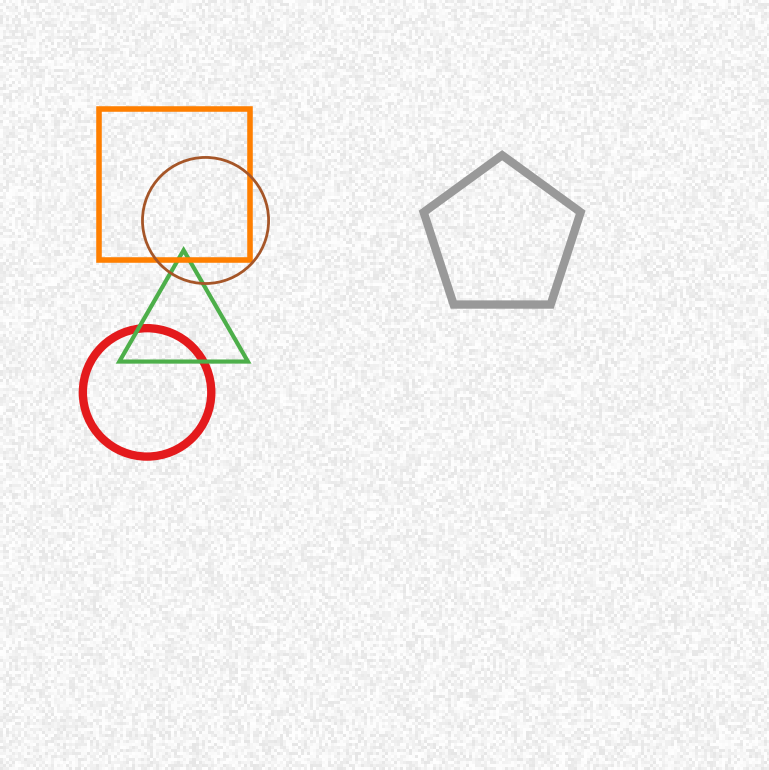[{"shape": "circle", "thickness": 3, "radius": 0.42, "center": [0.191, 0.49]}, {"shape": "triangle", "thickness": 1.5, "radius": 0.48, "center": [0.238, 0.579]}, {"shape": "square", "thickness": 2, "radius": 0.49, "center": [0.226, 0.761]}, {"shape": "circle", "thickness": 1, "radius": 0.41, "center": [0.267, 0.714]}, {"shape": "pentagon", "thickness": 3, "radius": 0.54, "center": [0.652, 0.691]}]